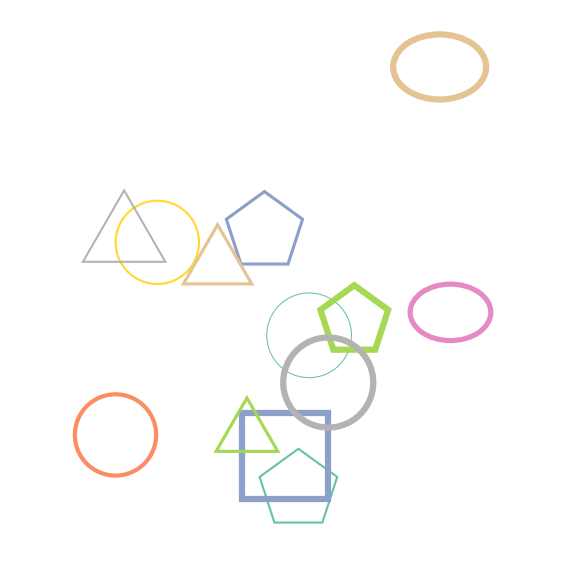[{"shape": "pentagon", "thickness": 1, "radius": 0.35, "center": [0.517, 0.151]}, {"shape": "circle", "thickness": 0.5, "radius": 0.37, "center": [0.535, 0.419]}, {"shape": "circle", "thickness": 2, "radius": 0.35, "center": [0.2, 0.246]}, {"shape": "pentagon", "thickness": 1.5, "radius": 0.35, "center": [0.458, 0.598]}, {"shape": "square", "thickness": 3, "radius": 0.37, "center": [0.494, 0.209]}, {"shape": "oval", "thickness": 2.5, "radius": 0.35, "center": [0.78, 0.458]}, {"shape": "triangle", "thickness": 1.5, "radius": 0.31, "center": [0.428, 0.248]}, {"shape": "pentagon", "thickness": 3, "radius": 0.31, "center": [0.614, 0.444]}, {"shape": "circle", "thickness": 1, "radius": 0.36, "center": [0.272, 0.579]}, {"shape": "oval", "thickness": 3, "radius": 0.4, "center": [0.761, 0.883]}, {"shape": "triangle", "thickness": 1.5, "radius": 0.34, "center": [0.377, 0.542]}, {"shape": "circle", "thickness": 3, "radius": 0.39, "center": [0.568, 0.337]}, {"shape": "triangle", "thickness": 1, "radius": 0.41, "center": [0.215, 0.587]}]